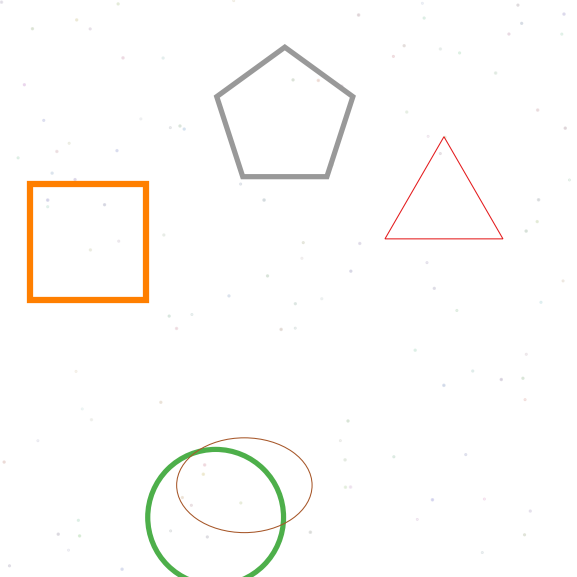[{"shape": "triangle", "thickness": 0.5, "radius": 0.59, "center": [0.769, 0.644]}, {"shape": "circle", "thickness": 2.5, "radius": 0.59, "center": [0.373, 0.103]}, {"shape": "square", "thickness": 3, "radius": 0.5, "center": [0.153, 0.58]}, {"shape": "oval", "thickness": 0.5, "radius": 0.59, "center": [0.423, 0.159]}, {"shape": "pentagon", "thickness": 2.5, "radius": 0.62, "center": [0.493, 0.793]}]